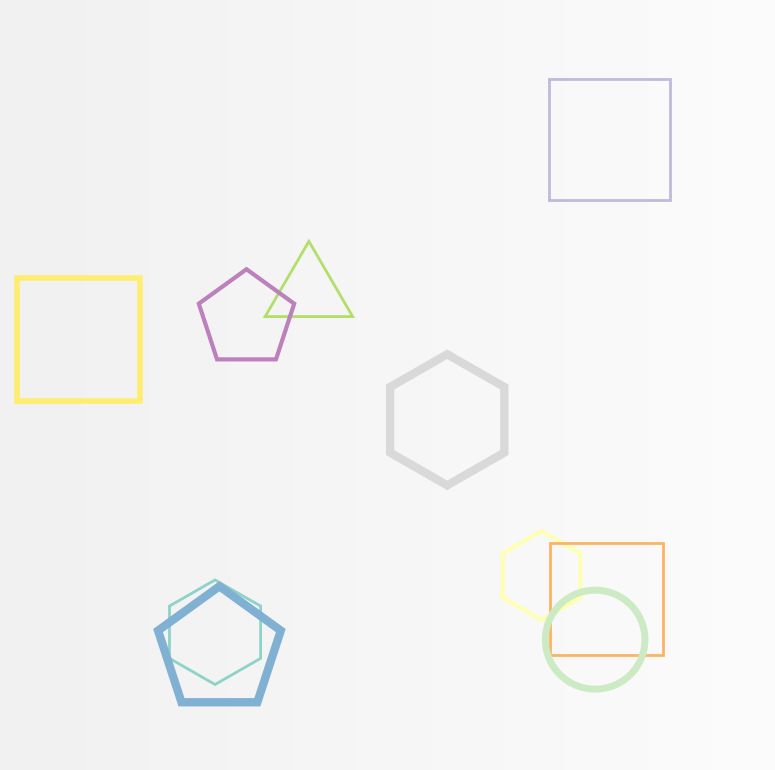[{"shape": "hexagon", "thickness": 1, "radius": 0.34, "center": [0.277, 0.179]}, {"shape": "hexagon", "thickness": 1.5, "radius": 0.29, "center": [0.699, 0.253]}, {"shape": "square", "thickness": 1, "radius": 0.39, "center": [0.786, 0.819]}, {"shape": "pentagon", "thickness": 3, "radius": 0.42, "center": [0.283, 0.155]}, {"shape": "square", "thickness": 1, "radius": 0.36, "center": [0.783, 0.222]}, {"shape": "triangle", "thickness": 1, "radius": 0.33, "center": [0.399, 0.621]}, {"shape": "hexagon", "thickness": 3, "radius": 0.43, "center": [0.577, 0.455]}, {"shape": "pentagon", "thickness": 1.5, "radius": 0.32, "center": [0.318, 0.586]}, {"shape": "circle", "thickness": 2.5, "radius": 0.32, "center": [0.768, 0.169]}, {"shape": "square", "thickness": 2, "radius": 0.4, "center": [0.101, 0.559]}]